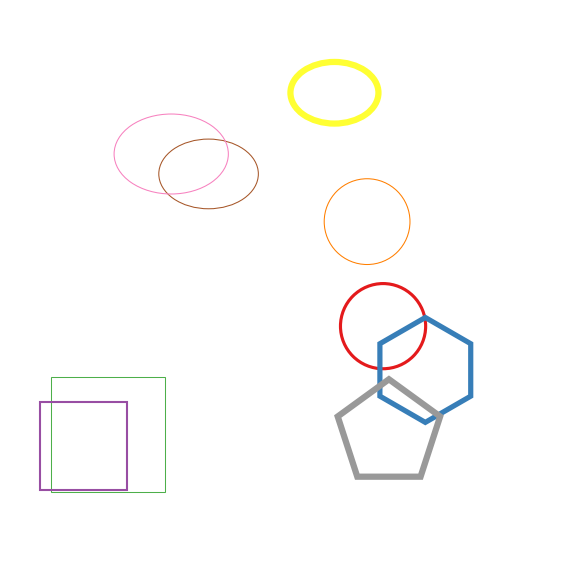[{"shape": "circle", "thickness": 1.5, "radius": 0.37, "center": [0.663, 0.434]}, {"shape": "hexagon", "thickness": 2.5, "radius": 0.45, "center": [0.736, 0.359]}, {"shape": "square", "thickness": 0.5, "radius": 0.5, "center": [0.187, 0.247]}, {"shape": "square", "thickness": 1, "radius": 0.38, "center": [0.145, 0.227]}, {"shape": "circle", "thickness": 0.5, "radius": 0.37, "center": [0.636, 0.615]}, {"shape": "oval", "thickness": 3, "radius": 0.38, "center": [0.579, 0.839]}, {"shape": "oval", "thickness": 0.5, "radius": 0.43, "center": [0.361, 0.698]}, {"shape": "oval", "thickness": 0.5, "radius": 0.49, "center": [0.296, 0.732]}, {"shape": "pentagon", "thickness": 3, "radius": 0.47, "center": [0.673, 0.249]}]